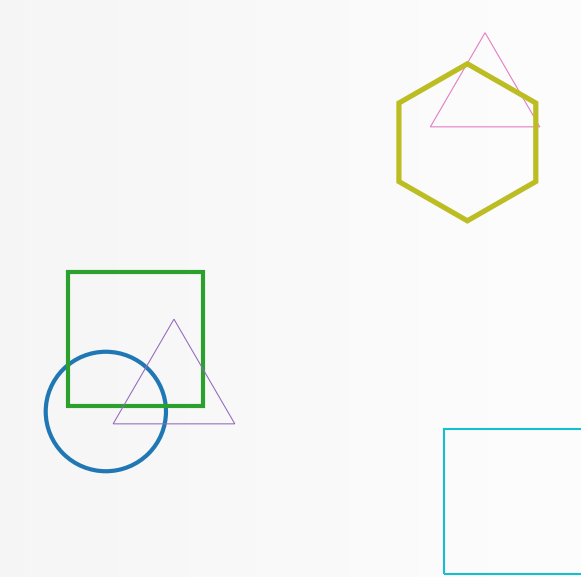[{"shape": "circle", "thickness": 2, "radius": 0.52, "center": [0.182, 0.287]}, {"shape": "square", "thickness": 2, "radius": 0.58, "center": [0.233, 0.412]}, {"shape": "triangle", "thickness": 0.5, "radius": 0.6, "center": [0.299, 0.326]}, {"shape": "triangle", "thickness": 0.5, "radius": 0.54, "center": [0.835, 0.834]}, {"shape": "hexagon", "thickness": 2.5, "radius": 0.68, "center": [0.804, 0.753]}, {"shape": "square", "thickness": 1, "radius": 0.63, "center": [0.89, 0.131]}]